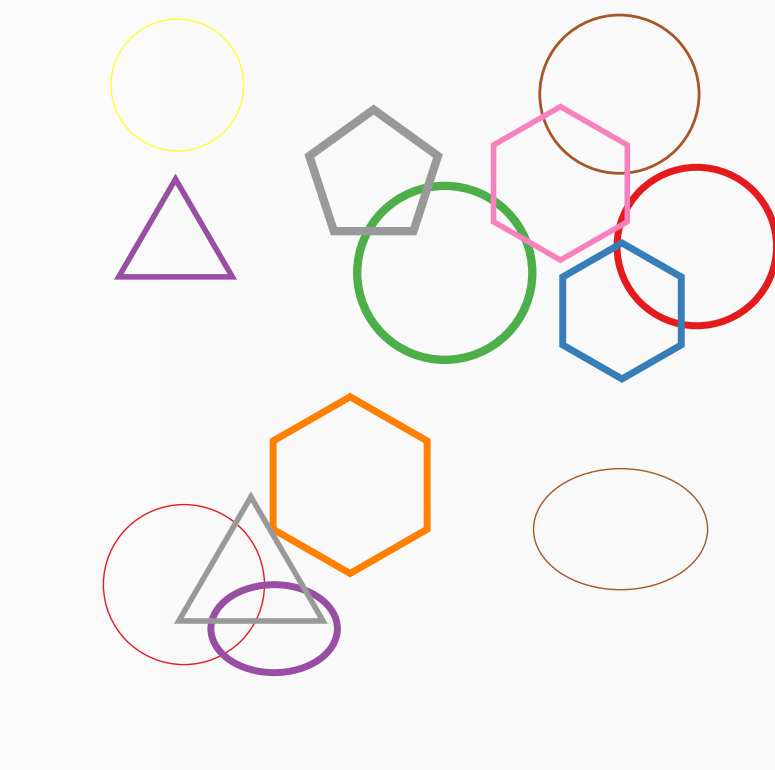[{"shape": "circle", "thickness": 0.5, "radius": 0.52, "center": [0.237, 0.241]}, {"shape": "circle", "thickness": 2.5, "radius": 0.51, "center": [0.899, 0.68]}, {"shape": "hexagon", "thickness": 2.5, "radius": 0.44, "center": [0.803, 0.596]}, {"shape": "circle", "thickness": 3, "radius": 0.56, "center": [0.574, 0.646]}, {"shape": "triangle", "thickness": 2, "radius": 0.42, "center": [0.226, 0.683]}, {"shape": "oval", "thickness": 2.5, "radius": 0.41, "center": [0.354, 0.184]}, {"shape": "hexagon", "thickness": 2.5, "radius": 0.57, "center": [0.452, 0.37]}, {"shape": "circle", "thickness": 0.5, "radius": 0.43, "center": [0.229, 0.89]}, {"shape": "oval", "thickness": 0.5, "radius": 0.56, "center": [0.801, 0.313]}, {"shape": "circle", "thickness": 1, "radius": 0.51, "center": [0.799, 0.878]}, {"shape": "hexagon", "thickness": 2, "radius": 0.5, "center": [0.723, 0.762]}, {"shape": "pentagon", "thickness": 3, "radius": 0.44, "center": [0.482, 0.77]}, {"shape": "triangle", "thickness": 2, "radius": 0.54, "center": [0.324, 0.247]}]